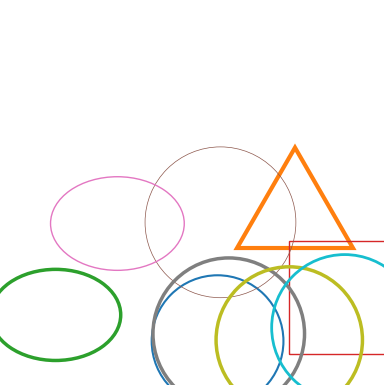[{"shape": "circle", "thickness": 1.5, "radius": 0.86, "center": [0.565, 0.114]}, {"shape": "triangle", "thickness": 3, "radius": 0.87, "center": [0.766, 0.443]}, {"shape": "oval", "thickness": 2.5, "radius": 0.85, "center": [0.145, 0.182]}, {"shape": "square", "thickness": 1, "radius": 0.73, "center": [0.896, 0.227]}, {"shape": "circle", "thickness": 0.5, "radius": 0.98, "center": [0.573, 0.423]}, {"shape": "oval", "thickness": 1, "radius": 0.87, "center": [0.305, 0.419]}, {"shape": "circle", "thickness": 2.5, "radius": 0.98, "center": [0.594, 0.133]}, {"shape": "circle", "thickness": 2.5, "radius": 0.95, "center": [0.751, 0.117]}, {"shape": "circle", "thickness": 2, "radius": 0.95, "center": [0.895, 0.149]}]